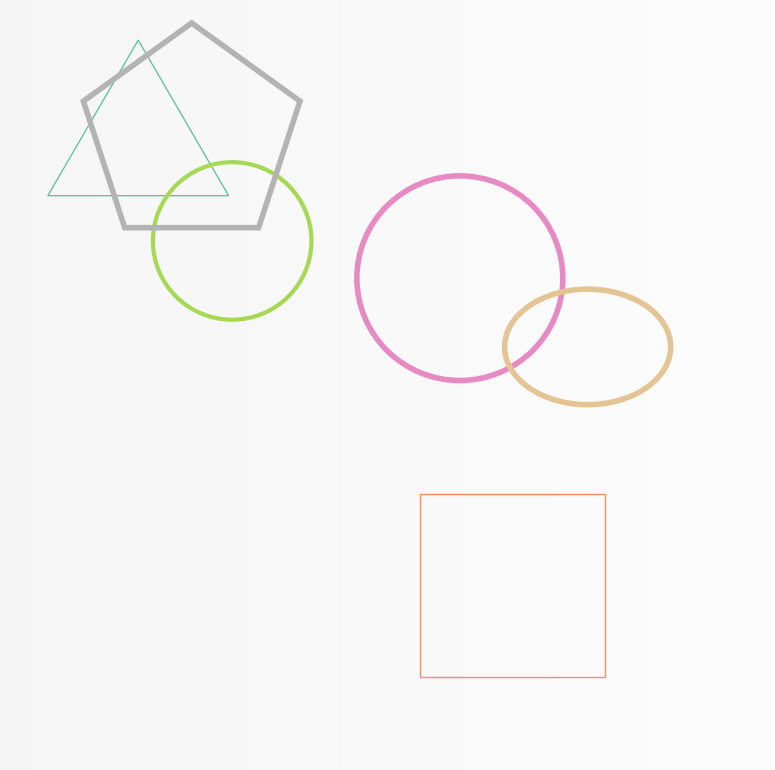[{"shape": "triangle", "thickness": 0.5, "radius": 0.67, "center": [0.178, 0.813]}, {"shape": "square", "thickness": 0.5, "radius": 0.6, "center": [0.661, 0.24]}, {"shape": "circle", "thickness": 2, "radius": 0.66, "center": [0.593, 0.639]}, {"shape": "circle", "thickness": 1.5, "radius": 0.51, "center": [0.3, 0.687]}, {"shape": "oval", "thickness": 2, "radius": 0.54, "center": [0.758, 0.549]}, {"shape": "pentagon", "thickness": 2, "radius": 0.73, "center": [0.247, 0.823]}]